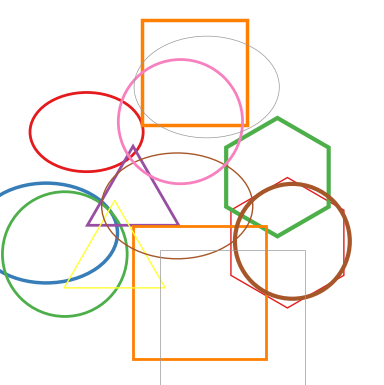[{"shape": "hexagon", "thickness": 1, "radius": 0.85, "center": [0.746, 0.37]}, {"shape": "oval", "thickness": 2, "radius": 0.73, "center": [0.225, 0.657]}, {"shape": "oval", "thickness": 2.5, "radius": 0.93, "center": [0.12, 0.395]}, {"shape": "circle", "thickness": 2, "radius": 0.81, "center": [0.168, 0.34]}, {"shape": "hexagon", "thickness": 3, "radius": 0.77, "center": [0.721, 0.54]}, {"shape": "triangle", "thickness": 2, "radius": 0.68, "center": [0.346, 0.483]}, {"shape": "square", "thickness": 2, "radius": 0.86, "center": [0.517, 0.239]}, {"shape": "square", "thickness": 2.5, "radius": 0.68, "center": [0.506, 0.811]}, {"shape": "triangle", "thickness": 1, "radius": 0.76, "center": [0.298, 0.328]}, {"shape": "oval", "thickness": 1, "radius": 0.98, "center": [0.46, 0.465]}, {"shape": "circle", "thickness": 3, "radius": 0.75, "center": [0.759, 0.373]}, {"shape": "circle", "thickness": 2, "radius": 0.81, "center": [0.469, 0.684]}, {"shape": "square", "thickness": 0.5, "radius": 0.94, "center": [0.605, 0.163]}, {"shape": "oval", "thickness": 0.5, "radius": 0.94, "center": [0.537, 0.774]}]